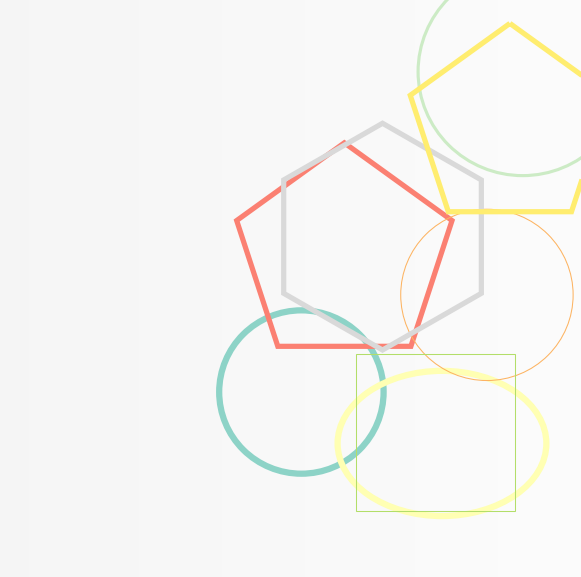[{"shape": "circle", "thickness": 3, "radius": 0.71, "center": [0.519, 0.32]}, {"shape": "oval", "thickness": 3, "radius": 0.9, "center": [0.76, 0.231]}, {"shape": "pentagon", "thickness": 2.5, "radius": 0.97, "center": [0.592, 0.557]}, {"shape": "circle", "thickness": 0.5, "radius": 0.74, "center": [0.838, 0.489]}, {"shape": "square", "thickness": 0.5, "radius": 0.68, "center": [0.749, 0.251]}, {"shape": "hexagon", "thickness": 2.5, "radius": 0.98, "center": [0.658, 0.589]}, {"shape": "circle", "thickness": 1.5, "radius": 0.9, "center": [0.899, 0.875]}, {"shape": "pentagon", "thickness": 2.5, "radius": 0.9, "center": [0.877, 0.778]}]